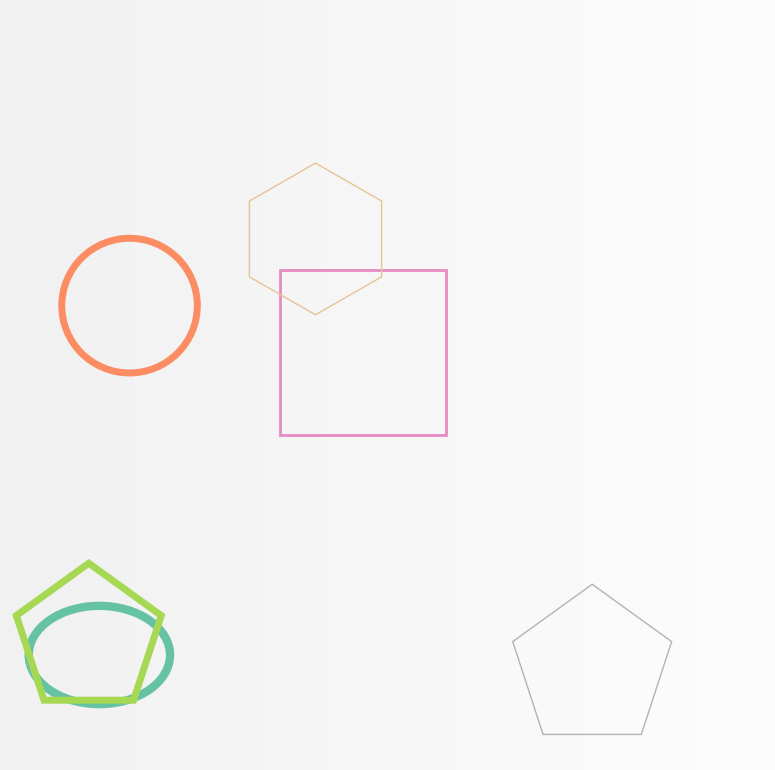[{"shape": "oval", "thickness": 3, "radius": 0.46, "center": [0.128, 0.149]}, {"shape": "circle", "thickness": 2.5, "radius": 0.44, "center": [0.167, 0.603]}, {"shape": "square", "thickness": 1, "radius": 0.54, "center": [0.469, 0.542]}, {"shape": "pentagon", "thickness": 2.5, "radius": 0.49, "center": [0.115, 0.17]}, {"shape": "hexagon", "thickness": 0.5, "radius": 0.49, "center": [0.407, 0.69]}, {"shape": "pentagon", "thickness": 0.5, "radius": 0.54, "center": [0.764, 0.133]}]